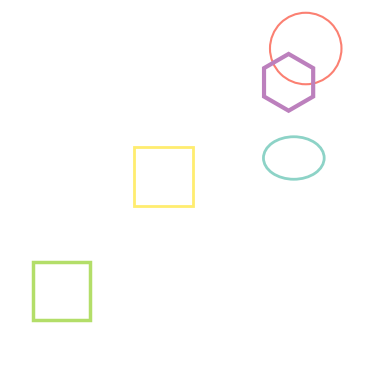[{"shape": "oval", "thickness": 2, "radius": 0.39, "center": [0.763, 0.59]}, {"shape": "circle", "thickness": 1.5, "radius": 0.46, "center": [0.794, 0.874]}, {"shape": "square", "thickness": 2.5, "radius": 0.37, "center": [0.16, 0.244]}, {"shape": "hexagon", "thickness": 3, "radius": 0.37, "center": [0.75, 0.786]}, {"shape": "square", "thickness": 2, "radius": 0.38, "center": [0.425, 0.542]}]